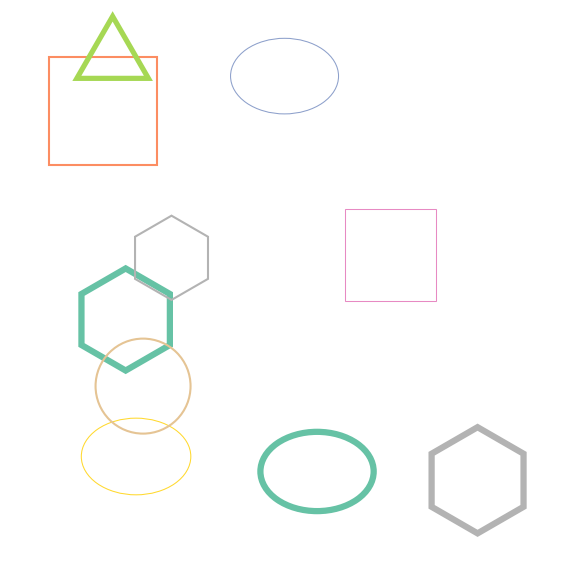[{"shape": "oval", "thickness": 3, "radius": 0.49, "center": [0.549, 0.183]}, {"shape": "hexagon", "thickness": 3, "radius": 0.44, "center": [0.218, 0.446]}, {"shape": "square", "thickness": 1, "radius": 0.47, "center": [0.179, 0.806]}, {"shape": "oval", "thickness": 0.5, "radius": 0.47, "center": [0.493, 0.867]}, {"shape": "square", "thickness": 0.5, "radius": 0.4, "center": [0.676, 0.557]}, {"shape": "triangle", "thickness": 2.5, "radius": 0.36, "center": [0.195, 0.899]}, {"shape": "oval", "thickness": 0.5, "radius": 0.47, "center": [0.236, 0.209]}, {"shape": "circle", "thickness": 1, "radius": 0.41, "center": [0.248, 0.331]}, {"shape": "hexagon", "thickness": 1, "radius": 0.36, "center": [0.297, 0.553]}, {"shape": "hexagon", "thickness": 3, "radius": 0.46, "center": [0.827, 0.167]}]